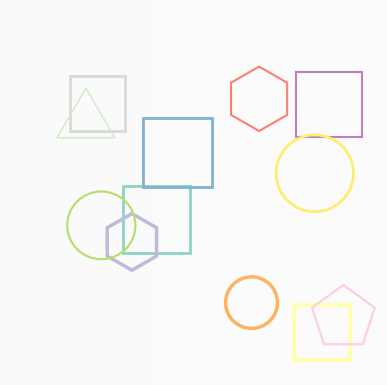[{"shape": "square", "thickness": 2, "radius": 0.43, "center": [0.404, 0.431]}, {"shape": "square", "thickness": 3, "radius": 0.36, "center": [0.83, 0.136]}, {"shape": "hexagon", "thickness": 2.5, "radius": 0.37, "center": [0.34, 0.372]}, {"shape": "hexagon", "thickness": 1.5, "radius": 0.42, "center": [0.669, 0.743]}, {"shape": "square", "thickness": 2, "radius": 0.45, "center": [0.458, 0.604]}, {"shape": "circle", "thickness": 2.5, "radius": 0.33, "center": [0.649, 0.214]}, {"shape": "circle", "thickness": 1.5, "radius": 0.44, "center": [0.261, 0.415]}, {"shape": "pentagon", "thickness": 1.5, "radius": 0.43, "center": [0.886, 0.175]}, {"shape": "square", "thickness": 2, "radius": 0.36, "center": [0.251, 0.73]}, {"shape": "square", "thickness": 1.5, "radius": 0.42, "center": [0.849, 0.728]}, {"shape": "triangle", "thickness": 1, "radius": 0.43, "center": [0.222, 0.685]}, {"shape": "circle", "thickness": 2, "radius": 0.5, "center": [0.812, 0.55]}]